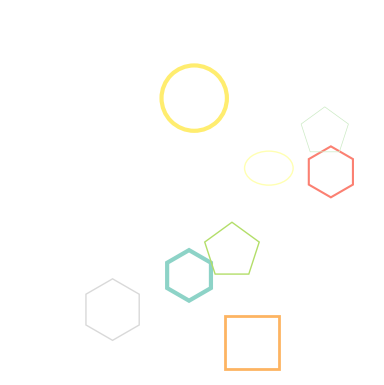[{"shape": "hexagon", "thickness": 3, "radius": 0.33, "center": [0.491, 0.285]}, {"shape": "oval", "thickness": 1, "radius": 0.32, "center": [0.698, 0.563]}, {"shape": "hexagon", "thickness": 1.5, "radius": 0.33, "center": [0.859, 0.554]}, {"shape": "square", "thickness": 2, "radius": 0.35, "center": [0.654, 0.11]}, {"shape": "pentagon", "thickness": 1, "radius": 0.37, "center": [0.602, 0.348]}, {"shape": "hexagon", "thickness": 1, "radius": 0.4, "center": [0.292, 0.196]}, {"shape": "pentagon", "thickness": 0.5, "radius": 0.32, "center": [0.844, 0.658]}, {"shape": "circle", "thickness": 3, "radius": 0.42, "center": [0.504, 0.745]}]